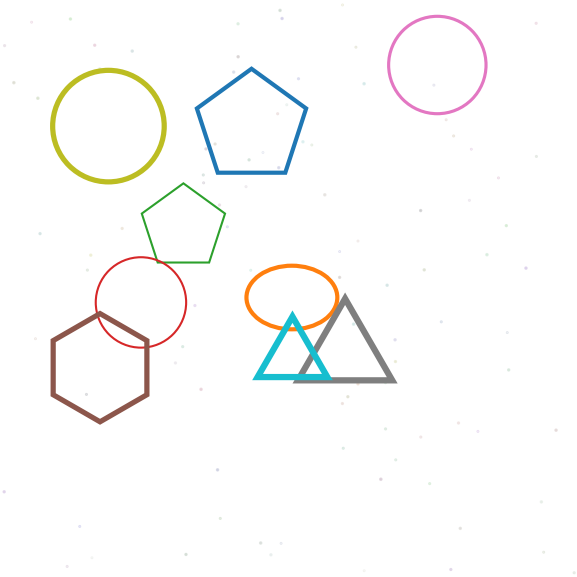[{"shape": "pentagon", "thickness": 2, "radius": 0.5, "center": [0.436, 0.781]}, {"shape": "oval", "thickness": 2, "radius": 0.39, "center": [0.505, 0.484]}, {"shape": "pentagon", "thickness": 1, "radius": 0.38, "center": [0.318, 0.606]}, {"shape": "circle", "thickness": 1, "radius": 0.39, "center": [0.244, 0.475]}, {"shape": "hexagon", "thickness": 2.5, "radius": 0.47, "center": [0.173, 0.362]}, {"shape": "circle", "thickness": 1.5, "radius": 0.42, "center": [0.757, 0.887]}, {"shape": "triangle", "thickness": 3, "radius": 0.47, "center": [0.598, 0.388]}, {"shape": "circle", "thickness": 2.5, "radius": 0.48, "center": [0.188, 0.781]}, {"shape": "triangle", "thickness": 3, "radius": 0.35, "center": [0.506, 0.381]}]